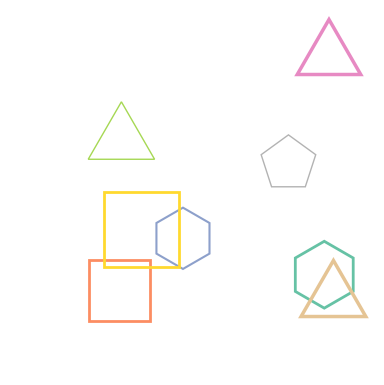[{"shape": "hexagon", "thickness": 2, "radius": 0.43, "center": [0.842, 0.286]}, {"shape": "square", "thickness": 2, "radius": 0.4, "center": [0.309, 0.245]}, {"shape": "hexagon", "thickness": 1.5, "radius": 0.4, "center": [0.475, 0.381]}, {"shape": "triangle", "thickness": 2.5, "radius": 0.48, "center": [0.855, 0.854]}, {"shape": "triangle", "thickness": 1, "radius": 0.5, "center": [0.315, 0.636]}, {"shape": "square", "thickness": 2, "radius": 0.49, "center": [0.368, 0.403]}, {"shape": "triangle", "thickness": 2.5, "radius": 0.49, "center": [0.866, 0.226]}, {"shape": "pentagon", "thickness": 1, "radius": 0.37, "center": [0.749, 0.575]}]